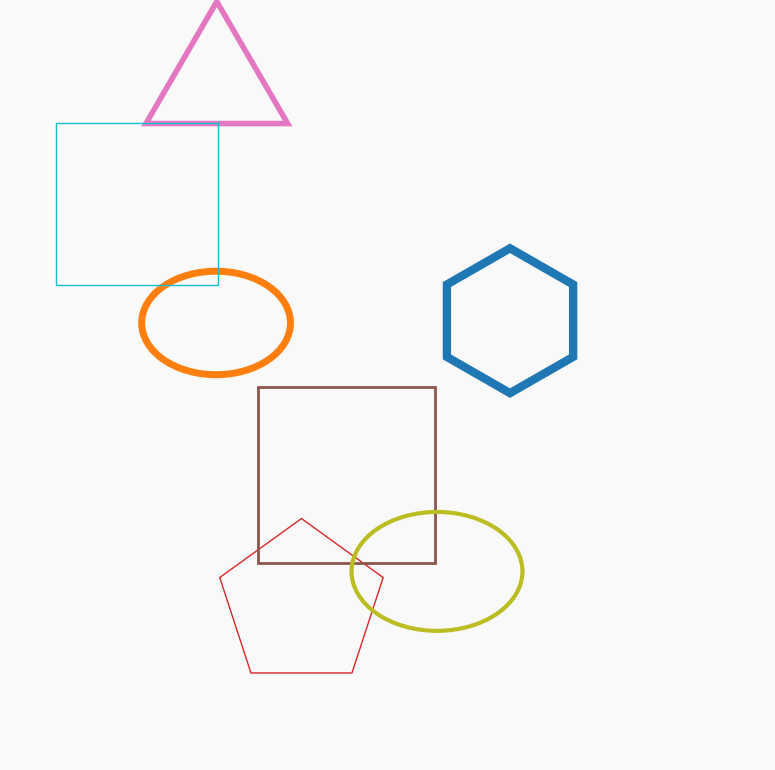[{"shape": "hexagon", "thickness": 3, "radius": 0.47, "center": [0.658, 0.583]}, {"shape": "oval", "thickness": 2.5, "radius": 0.48, "center": [0.279, 0.581]}, {"shape": "pentagon", "thickness": 0.5, "radius": 0.55, "center": [0.389, 0.216]}, {"shape": "square", "thickness": 1, "radius": 0.57, "center": [0.447, 0.383]}, {"shape": "triangle", "thickness": 2, "radius": 0.53, "center": [0.28, 0.892]}, {"shape": "oval", "thickness": 1.5, "radius": 0.55, "center": [0.564, 0.258]}, {"shape": "square", "thickness": 0.5, "radius": 0.52, "center": [0.177, 0.735]}]